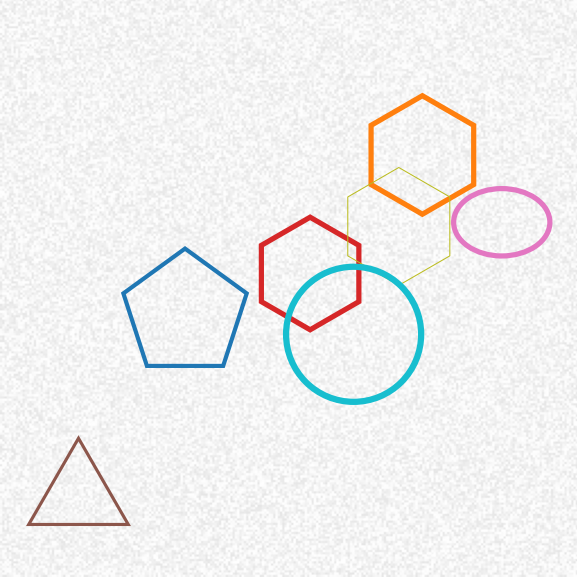[{"shape": "pentagon", "thickness": 2, "radius": 0.56, "center": [0.32, 0.456]}, {"shape": "hexagon", "thickness": 2.5, "radius": 0.51, "center": [0.731, 0.731]}, {"shape": "hexagon", "thickness": 2.5, "radius": 0.49, "center": [0.537, 0.526]}, {"shape": "triangle", "thickness": 1.5, "radius": 0.5, "center": [0.136, 0.141]}, {"shape": "oval", "thickness": 2.5, "radius": 0.42, "center": [0.869, 0.614]}, {"shape": "hexagon", "thickness": 0.5, "radius": 0.51, "center": [0.691, 0.607]}, {"shape": "circle", "thickness": 3, "radius": 0.58, "center": [0.612, 0.42]}]